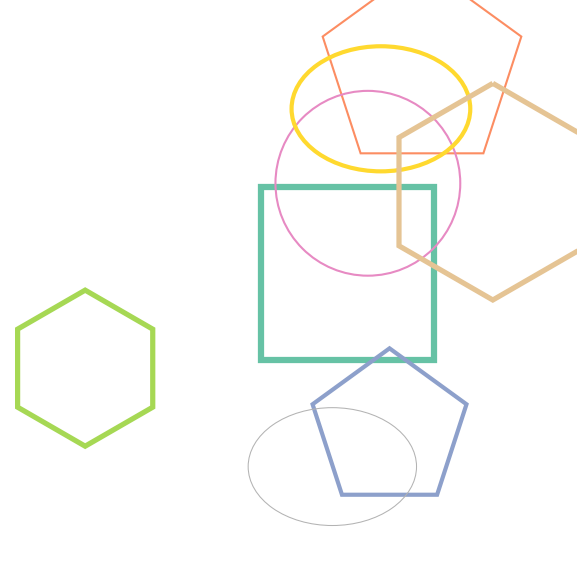[{"shape": "square", "thickness": 3, "radius": 0.75, "center": [0.602, 0.525]}, {"shape": "pentagon", "thickness": 1, "radius": 0.9, "center": [0.731, 0.88]}, {"shape": "pentagon", "thickness": 2, "radius": 0.7, "center": [0.675, 0.256]}, {"shape": "circle", "thickness": 1, "radius": 0.8, "center": [0.637, 0.682]}, {"shape": "hexagon", "thickness": 2.5, "radius": 0.68, "center": [0.147, 0.362]}, {"shape": "oval", "thickness": 2, "radius": 0.77, "center": [0.66, 0.811]}, {"shape": "hexagon", "thickness": 2.5, "radius": 0.94, "center": [0.853, 0.667]}, {"shape": "oval", "thickness": 0.5, "radius": 0.73, "center": [0.575, 0.191]}]